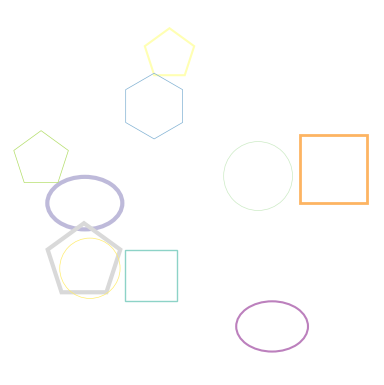[{"shape": "square", "thickness": 1, "radius": 0.34, "center": [0.392, 0.284]}, {"shape": "pentagon", "thickness": 1.5, "radius": 0.34, "center": [0.44, 0.859]}, {"shape": "oval", "thickness": 3, "radius": 0.49, "center": [0.22, 0.472]}, {"shape": "hexagon", "thickness": 0.5, "radius": 0.43, "center": [0.4, 0.724]}, {"shape": "square", "thickness": 2, "radius": 0.44, "center": [0.866, 0.56]}, {"shape": "pentagon", "thickness": 0.5, "radius": 0.37, "center": [0.107, 0.586]}, {"shape": "pentagon", "thickness": 3, "radius": 0.5, "center": [0.218, 0.321]}, {"shape": "oval", "thickness": 1.5, "radius": 0.47, "center": [0.707, 0.152]}, {"shape": "circle", "thickness": 0.5, "radius": 0.45, "center": [0.67, 0.543]}, {"shape": "circle", "thickness": 0.5, "radius": 0.39, "center": [0.234, 0.303]}]